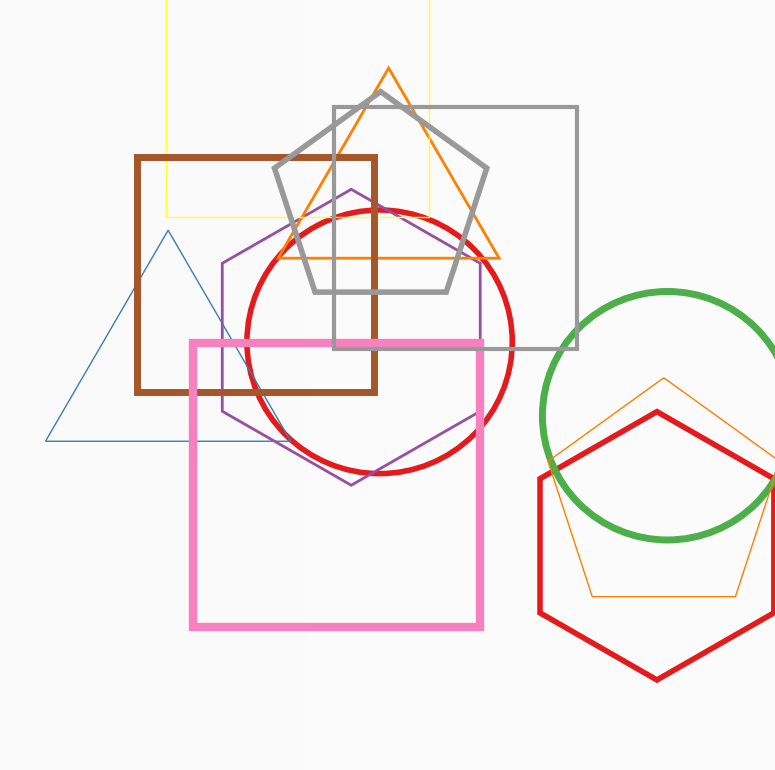[{"shape": "circle", "thickness": 2, "radius": 0.86, "center": [0.49, 0.556]}, {"shape": "hexagon", "thickness": 2, "radius": 0.87, "center": [0.848, 0.291]}, {"shape": "triangle", "thickness": 0.5, "radius": 0.91, "center": [0.217, 0.518]}, {"shape": "circle", "thickness": 2.5, "radius": 0.81, "center": [0.861, 0.46]}, {"shape": "hexagon", "thickness": 1, "radius": 0.96, "center": [0.453, 0.562]}, {"shape": "pentagon", "thickness": 0.5, "radius": 0.79, "center": [0.857, 0.352]}, {"shape": "triangle", "thickness": 1, "radius": 0.82, "center": [0.501, 0.747]}, {"shape": "square", "thickness": 0.5, "radius": 0.85, "center": [0.384, 0.888]}, {"shape": "square", "thickness": 2.5, "radius": 0.76, "center": [0.33, 0.644]}, {"shape": "square", "thickness": 3, "radius": 0.93, "center": [0.434, 0.37]}, {"shape": "square", "thickness": 1.5, "radius": 0.79, "center": [0.588, 0.704]}, {"shape": "pentagon", "thickness": 2, "radius": 0.72, "center": [0.491, 0.737]}]